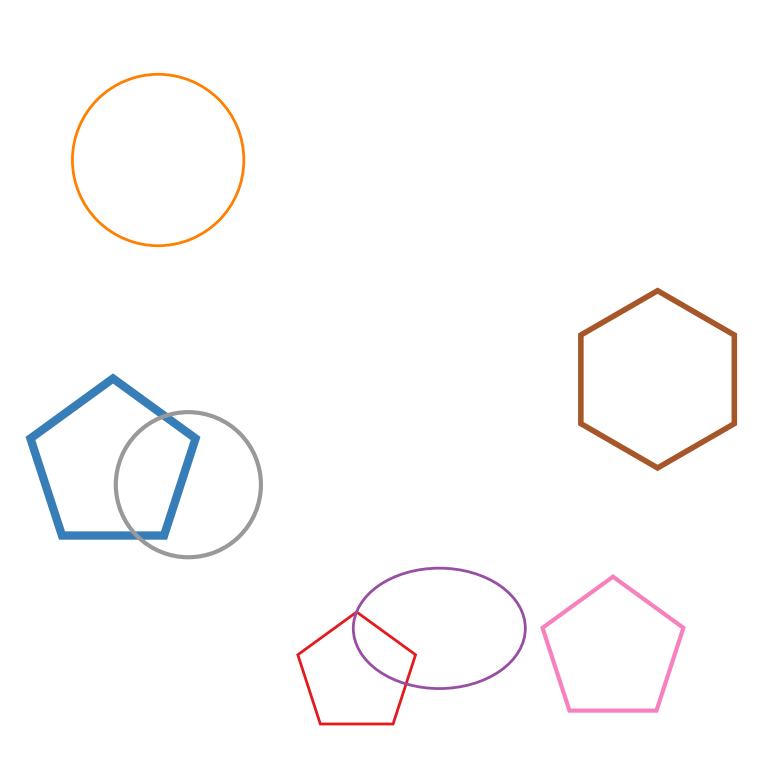[{"shape": "pentagon", "thickness": 1, "radius": 0.4, "center": [0.463, 0.125]}, {"shape": "pentagon", "thickness": 3, "radius": 0.56, "center": [0.147, 0.396]}, {"shape": "oval", "thickness": 1, "radius": 0.56, "center": [0.571, 0.184]}, {"shape": "circle", "thickness": 1, "radius": 0.56, "center": [0.205, 0.792]}, {"shape": "hexagon", "thickness": 2, "radius": 0.58, "center": [0.854, 0.507]}, {"shape": "pentagon", "thickness": 1.5, "radius": 0.48, "center": [0.796, 0.155]}, {"shape": "circle", "thickness": 1.5, "radius": 0.47, "center": [0.245, 0.371]}]